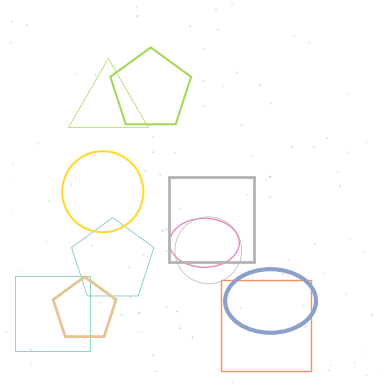[{"shape": "pentagon", "thickness": 0.5, "radius": 0.56, "center": [0.293, 0.322]}, {"shape": "square", "thickness": 0.5, "radius": 0.48, "center": [0.136, 0.186]}, {"shape": "square", "thickness": 1, "radius": 0.59, "center": [0.691, 0.155]}, {"shape": "oval", "thickness": 3, "radius": 0.59, "center": [0.703, 0.218]}, {"shape": "oval", "thickness": 1, "radius": 0.45, "center": [0.531, 0.369]}, {"shape": "pentagon", "thickness": 1.5, "radius": 0.55, "center": [0.392, 0.766]}, {"shape": "triangle", "thickness": 0.5, "radius": 0.6, "center": [0.281, 0.728]}, {"shape": "circle", "thickness": 1.5, "radius": 0.53, "center": [0.267, 0.502]}, {"shape": "pentagon", "thickness": 2, "radius": 0.43, "center": [0.22, 0.195]}, {"shape": "circle", "thickness": 0.5, "radius": 0.43, "center": [0.541, 0.35]}, {"shape": "square", "thickness": 2, "radius": 0.55, "center": [0.55, 0.429]}]